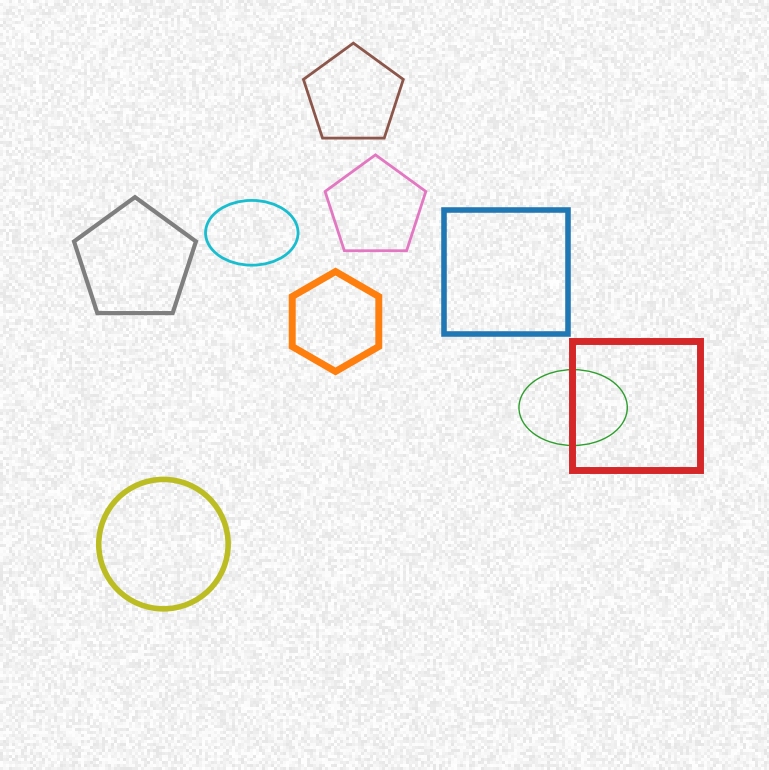[{"shape": "square", "thickness": 2, "radius": 0.4, "center": [0.657, 0.647]}, {"shape": "hexagon", "thickness": 2.5, "radius": 0.32, "center": [0.436, 0.582]}, {"shape": "oval", "thickness": 0.5, "radius": 0.35, "center": [0.744, 0.471]}, {"shape": "square", "thickness": 2.5, "radius": 0.42, "center": [0.826, 0.473]}, {"shape": "pentagon", "thickness": 1, "radius": 0.34, "center": [0.459, 0.876]}, {"shape": "pentagon", "thickness": 1, "radius": 0.34, "center": [0.488, 0.73]}, {"shape": "pentagon", "thickness": 1.5, "radius": 0.42, "center": [0.175, 0.661]}, {"shape": "circle", "thickness": 2, "radius": 0.42, "center": [0.212, 0.293]}, {"shape": "oval", "thickness": 1, "radius": 0.3, "center": [0.327, 0.698]}]